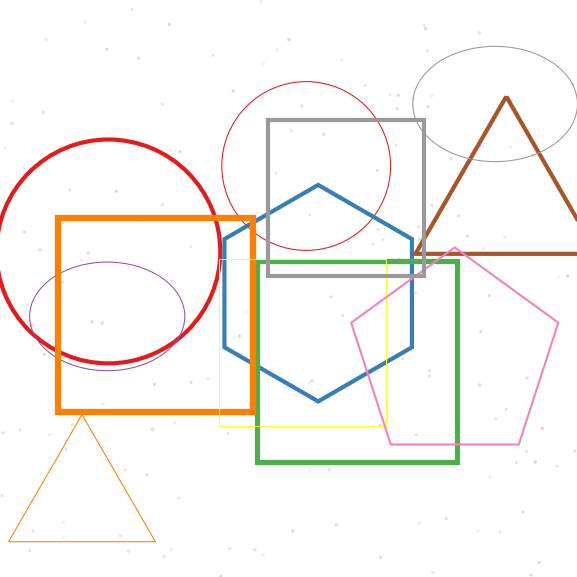[{"shape": "circle", "thickness": 0.5, "radius": 0.73, "center": [0.53, 0.712]}, {"shape": "circle", "thickness": 2, "radius": 0.97, "center": [0.188, 0.564]}, {"shape": "hexagon", "thickness": 2, "radius": 0.94, "center": [0.551, 0.491]}, {"shape": "square", "thickness": 2.5, "radius": 0.87, "center": [0.618, 0.373]}, {"shape": "oval", "thickness": 0.5, "radius": 0.67, "center": [0.186, 0.451]}, {"shape": "triangle", "thickness": 0.5, "radius": 0.73, "center": [0.142, 0.134]}, {"shape": "square", "thickness": 3, "radius": 0.84, "center": [0.269, 0.454]}, {"shape": "square", "thickness": 0.5, "radius": 0.72, "center": [0.524, 0.407]}, {"shape": "triangle", "thickness": 2, "radius": 0.91, "center": [0.877, 0.65]}, {"shape": "pentagon", "thickness": 1, "radius": 0.94, "center": [0.787, 0.382]}, {"shape": "square", "thickness": 2, "radius": 0.67, "center": [0.599, 0.656]}, {"shape": "oval", "thickness": 0.5, "radius": 0.71, "center": [0.857, 0.819]}]